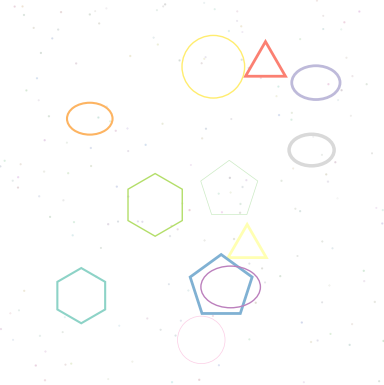[{"shape": "hexagon", "thickness": 1.5, "radius": 0.36, "center": [0.211, 0.232]}, {"shape": "triangle", "thickness": 2, "radius": 0.29, "center": [0.642, 0.36]}, {"shape": "oval", "thickness": 2, "radius": 0.31, "center": [0.82, 0.785]}, {"shape": "triangle", "thickness": 2, "radius": 0.3, "center": [0.69, 0.832]}, {"shape": "pentagon", "thickness": 2, "radius": 0.42, "center": [0.574, 0.254]}, {"shape": "oval", "thickness": 1.5, "radius": 0.3, "center": [0.233, 0.692]}, {"shape": "hexagon", "thickness": 1, "radius": 0.41, "center": [0.403, 0.468]}, {"shape": "circle", "thickness": 0.5, "radius": 0.31, "center": [0.523, 0.117]}, {"shape": "oval", "thickness": 2.5, "radius": 0.29, "center": [0.809, 0.61]}, {"shape": "oval", "thickness": 1, "radius": 0.39, "center": [0.599, 0.255]}, {"shape": "pentagon", "thickness": 0.5, "radius": 0.39, "center": [0.595, 0.506]}, {"shape": "circle", "thickness": 1, "radius": 0.41, "center": [0.554, 0.827]}]